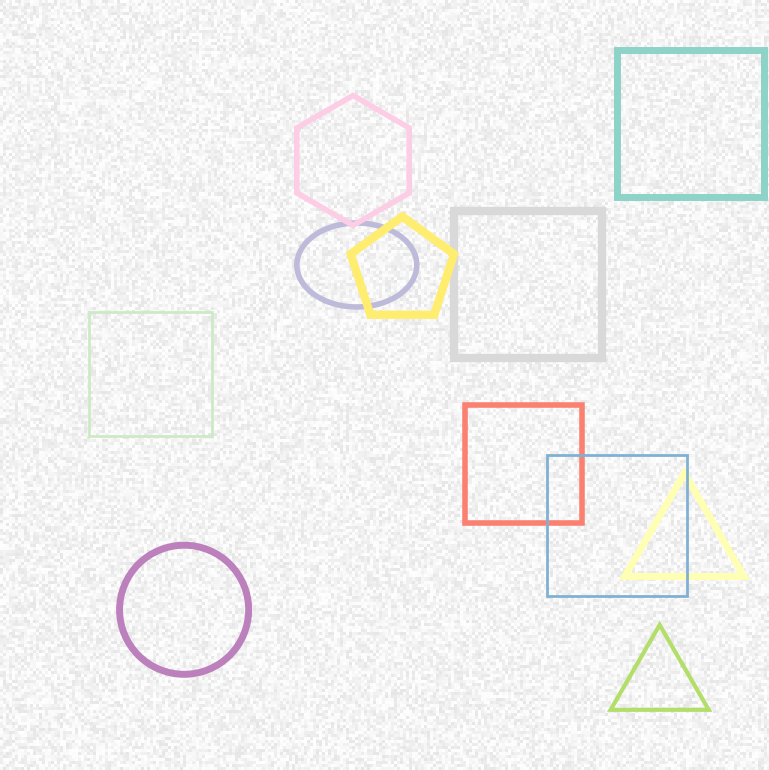[{"shape": "square", "thickness": 2.5, "radius": 0.48, "center": [0.896, 0.84]}, {"shape": "triangle", "thickness": 2.5, "radius": 0.45, "center": [0.889, 0.296]}, {"shape": "oval", "thickness": 2, "radius": 0.39, "center": [0.463, 0.656]}, {"shape": "square", "thickness": 2, "radius": 0.38, "center": [0.68, 0.398]}, {"shape": "square", "thickness": 1, "radius": 0.46, "center": [0.802, 0.318]}, {"shape": "triangle", "thickness": 1.5, "radius": 0.37, "center": [0.857, 0.115]}, {"shape": "hexagon", "thickness": 2, "radius": 0.42, "center": [0.458, 0.792]}, {"shape": "square", "thickness": 3, "radius": 0.48, "center": [0.686, 0.63]}, {"shape": "circle", "thickness": 2.5, "radius": 0.42, "center": [0.239, 0.208]}, {"shape": "square", "thickness": 1, "radius": 0.4, "center": [0.195, 0.514]}, {"shape": "pentagon", "thickness": 3, "radius": 0.35, "center": [0.522, 0.648]}]